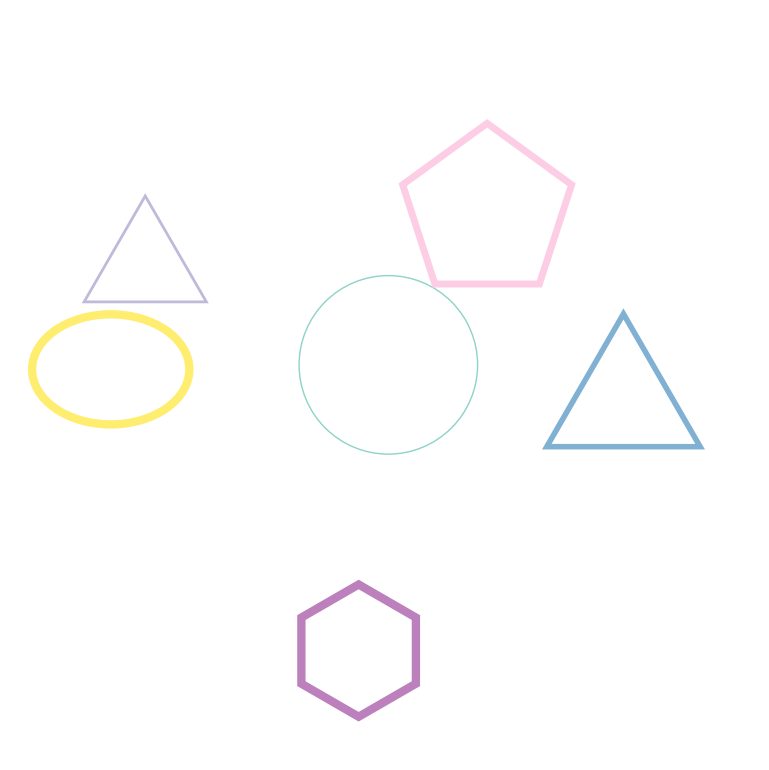[{"shape": "circle", "thickness": 0.5, "radius": 0.58, "center": [0.504, 0.526]}, {"shape": "triangle", "thickness": 1, "radius": 0.46, "center": [0.189, 0.654]}, {"shape": "triangle", "thickness": 2, "radius": 0.57, "center": [0.81, 0.477]}, {"shape": "pentagon", "thickness": 2.5, "radius": 0.58, "center": [0.633, 0.724]}, {"shape": "hexagon", "thickness": 3, "radius": 0.43, "center": [0.466, 0.155]}, {"shape": "oval", "thickness": 3, "radius": 0.51, "center": [0.144, 0.52]}]